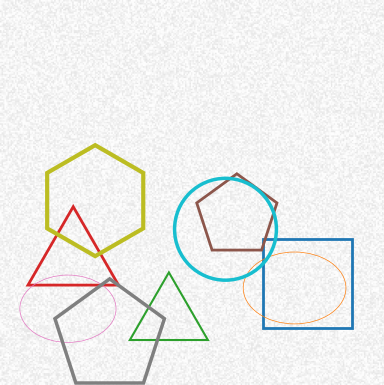[{"shape": "square", "thickness": 2, "radius": 0.58, "center": [0.798, 0.263]}, {"shape": "oval", "thickness": 0.5, "radius": 0.67, "center": [0.765, 0.252]}, {"shape": "triangle", "thickness": 1.5, "radius": 0.59, "center": [0.439, 0.175]}, {"shape": "triangle", "thickness": 2, "radius": 0.68, "center": [0.19, 0.327]}, {"shape": "pentagon", "thickness": 2, "radius": 0.55, "center": [0.615, 0.439]}, {"shape": "oval", "thickness": 0.5, "radius": 0.62, "center": [0.176, 0.198]}, {"shape": "pentagon", "thickness": 2.5, "radius": 0.75, "center": [0.285, 0.126]}, {"shape": "hexagon", "thickness": 3, "radius": 0.72, "center": [0.247, 0.479]}, {"shape": "circle", "thickness": 2.5, "radius": 0.66, "center": [0.586, 0.405]}]